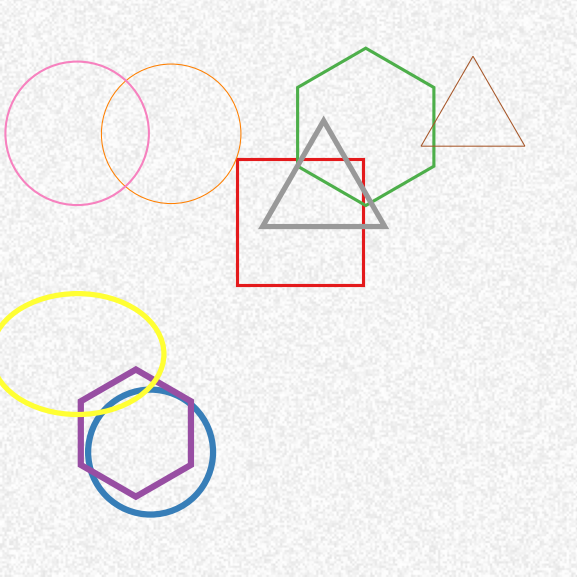[{"shape": "square", "thickness": 1.5, "radius": 0.55, "center": [0.519, 0.614]}, {"shape": "circle", "thickness": 3, "radius": 0.54, "center": [0.261, 0.216]}, {"shape": "hexagon", "thickness": 1.5, "radius": 0.68, "center": [0.633, 0.779]}, {"shape": "hexagon", "thickness": 3, "radius": 0.55, "center": [0.235, 0.249]}, {"shape": "circle", "thickness": 0.5, "radius": 0.6, "center": [0.296, 0.767]}, {"shape": "oval", "thickness": 2.5, "radius": 0.75, "center": [0.134, 0.386]}, {"shape": "triangle", "thickness": 0.5, "radius": 0.52, "center": [0.819, 0.798]}, {"shape": "circle", "thickness": 1, "radius": 0.62, "center": [0.134, 0.768]}, {"shape": "triangle", "thickness": 2.5, "radius": 0.61, "center": [0.56, 0.668]}]